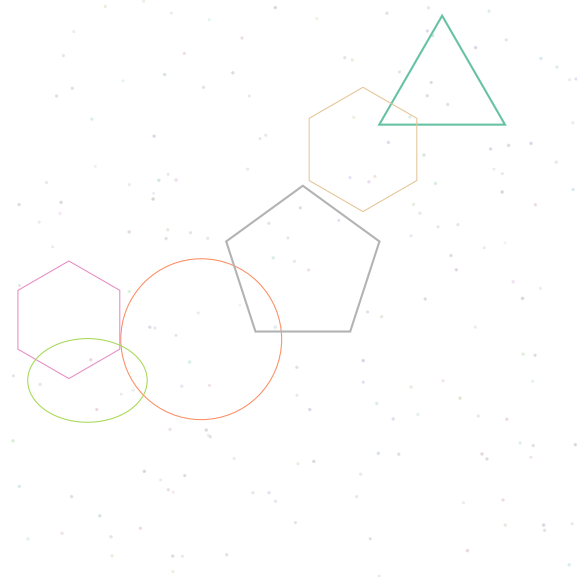[{"shape": "triangle", "thickness": 1, "radius": 0.63, "center": [0.766, 0.846]}, {"shape": "circle", "thickness": 0.5, "radius": 0.7, "center": [0.348, 0.412]}, {"shape": "hexagon", "thickness": 0.5, "radius": 0.51, "center": [0.119, 0.445]}, {"shape": "oval", "thickness": 0.5, "radius": 0.52, "center": [0.151, 0.34]}, {"shape": "hexagon", "thickness": 0.5, "radius": 0.54, "center": [0.629, 0.74]}, {"shape": "pentagon", "thickness": 1, "radius": 0.7, "center": [0.524, 0.538]}]